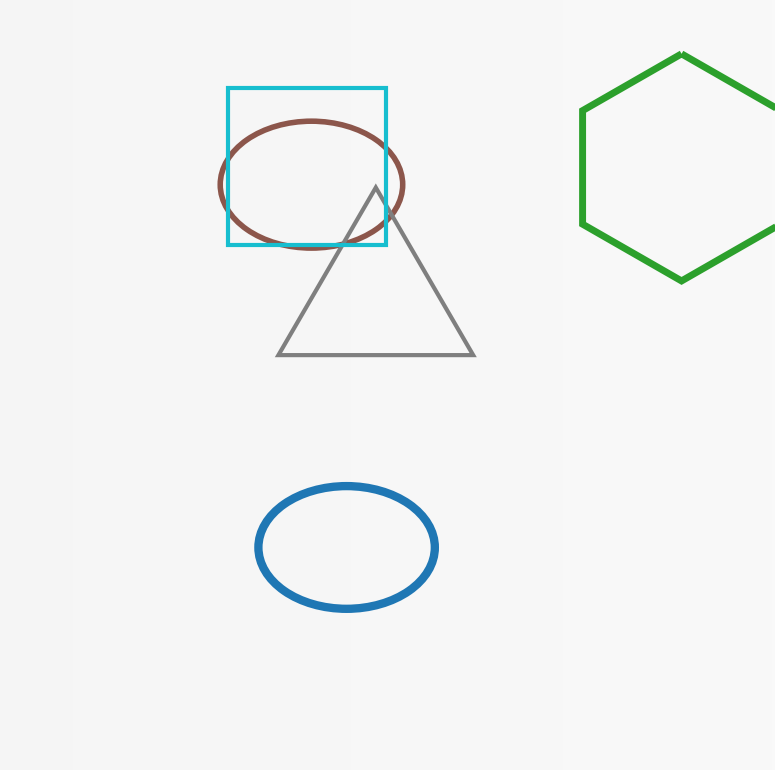[{"shape": "oval", "thickness": 3, "radius": 0.57, "center": [0.447, 0.289]}, {"shape": "hexagon", "thickness": 2.5, "radius": 0.74, "center": [0.879, 0.783]}, {"shape": "oval", "thickness": 2, "radius": 0.59, "center": [0.402, 0.76]}, {"shape": "triangle", "thickness": 1.5, "radius": 0.73, "center": [0.485, 0.611]}, {"shape": "square", "thickness": 1.5, "radius": 0.51, "center": [0.396, 0.784]}]